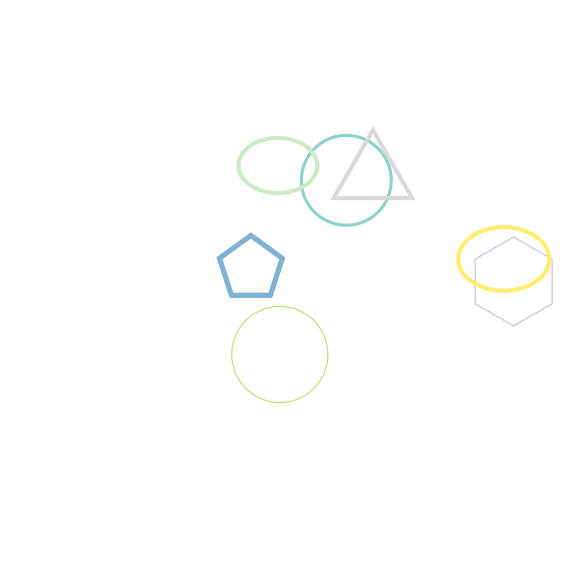[{"shape": "circle", "thickness": 1.5, "radius": 0.39, "center": [0.6, 0.687]}, {"shape": "hexagon", "thickness": 0.5, "radius": 0.39, "center": [0.889, 0.512]}, {"shape": "pentagon", "thickness": 2.5, "radius": 0.29, "center": [0.434, 0.534]}, {"shape": "circle", "thickness": 0.5, "radius": 0.42, "center": [0.485, 0.385]}, {"shape": "triangle", "thickness": 2, "radius": 0.39, "center": [0.646, 0.695]}, {"shape": "oval", "thickness": 2, "radius": 0.34, "center": [0.481, 0.713]}, {"shape": "oval", "thickness": 2, "radius": 0.39, "center": [0.872, 0.551]}]